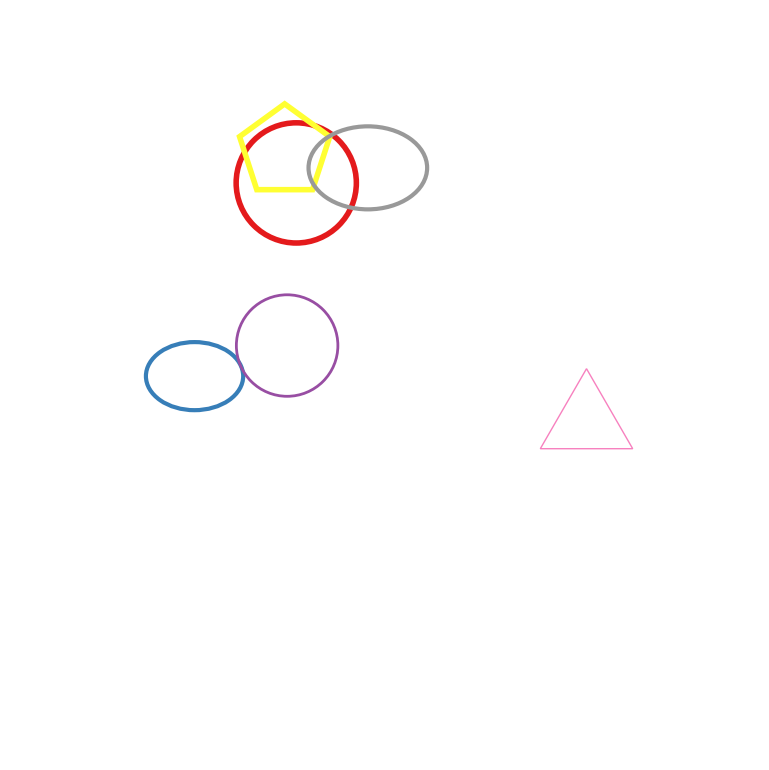[{"shape": "circle", "thickness": 2, "radius": 0.39, "center": [0.385, 0.762]}, {"shape": "oval", "thickness": 1.5, "radius": 0.32, "center": [0.253, 0.512]}, {"shape": "circle", "thickness": 1, "radius": 0.33, "center": [0.373, 0.551]}, {"shape": "pentagon", "thickness": 2, "radius": 0.31, "center": [0.37, 0.803]}, {"shape": "triangle", "thickness": 0.5, "radius": 0.35, "center": [0.762, 0.452]}, {"shape": "oval", "thickness": 1.5, "radius": 0.39, "center": [0.478, 0.782]}]